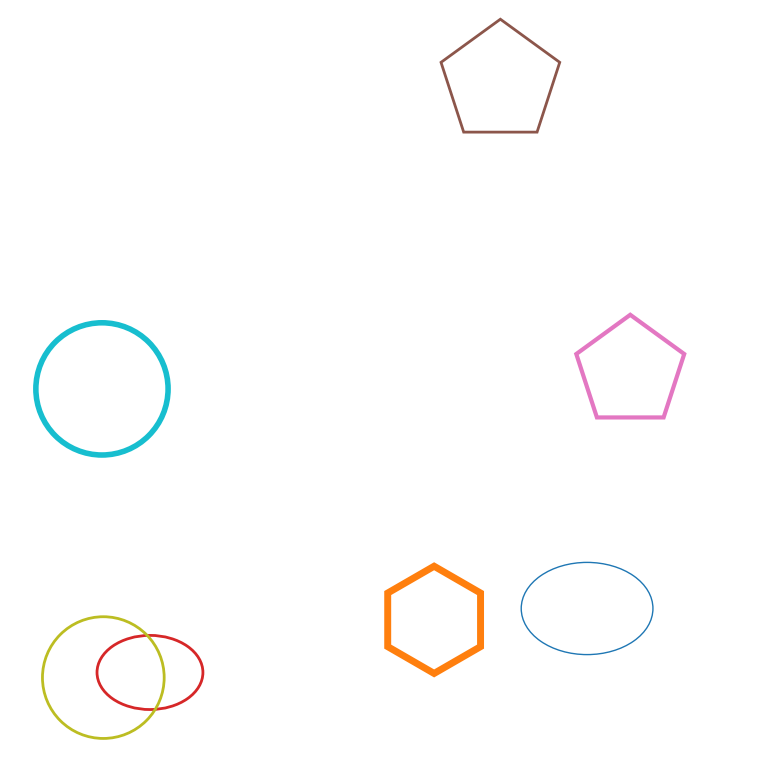[{"shape": "oval", "thickness": 0.5, "radius": 0.43, "center": [0.762, 0.21]}, {"shape": "hexagon", "thickness": 2.5, "radius": 0.35, "center": [0.564, 0.195]}, {"shape": "oval", "thickness": 1, "radius": 0.34, "center": [0.195, 0.127]}, {"shape": "pentagon", "thickness": 1, "radius": 0.41, "center": [0.65, 0.894]}, {"shape": "pentagon", "thickness": 1.5, "radius": 0.37, "center": [0.819, 0.517]}, {"shape": "circle", "thickness": 1, "radius": 0.4, "center": [0.134, 0.12]}, {"shape": "circle", "thickness": 2, "radius": 0.43, "center": [0.132, 0.495]}]